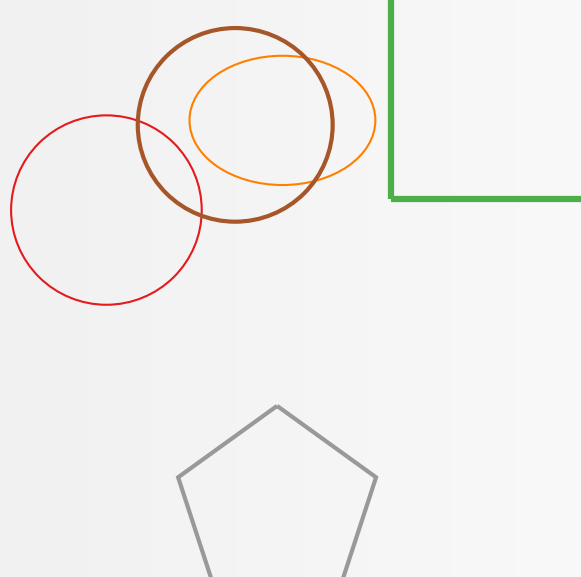[{"shape": "circle", "thickness": 1, "radius": 0.82, "center": [0.183, 0.635]}, {"shape": "square", "thickness": 3, "radius": 0.91, "center": [0.854, 0.837]}, {"shape": "oval", "thickness": 1, "radius": 0.8, "center": [0.486, 0.791]}, {"shape": "circle", "thickness": 2, "radius": 0.84, "center": [0.405, 0.783]}, {"shape": "pentagon", "thickness": 2, "radius": 0.9, "center": [0.477, 0.117]}]